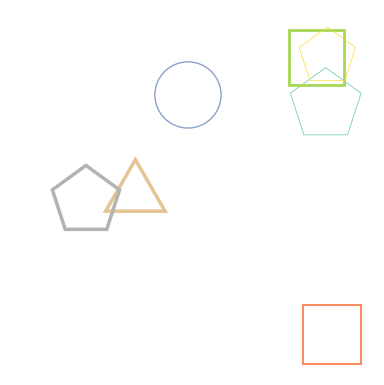[{"shape": "pentagon", "thickness": 0.5, "radius": 0.48, "center": [0.846, 0.728]}, {"shape": "square", "thickness": 1.5, "radius": 0.38, "center": [0.862, 0.131]}, {"shape": "circle", "thickness": 1, "radius": 0.43, "center": [0.488, 0.753]}, {"shape": "square", "thickness": 2, "radius": 0.36, "center": [0.822, 0.85]}, {"shape": "pentagon", "thickness": 0.5, "radius": 0.39, "center": [0.85, 0.853]}, {"shape": "triangle", "thickness": 2.5, "radius": 0.45, "center": [0.352, 0.496]}, {"shape": "pentagon", "thickness": 2.5, "radius": 0.46, "center": [0.223, 0.479]}]